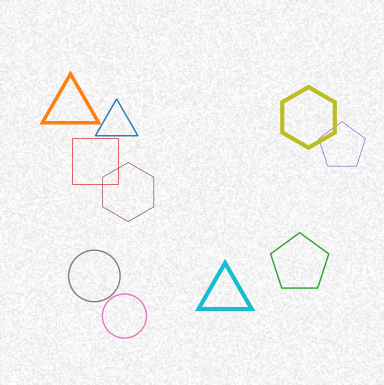[{"shape": "triangle", "thickness": 1, "radius": 0.32, "center": [0.303, 0.679]}, {"shape": "triangle", "thickness": 2.5, "radius": 0.42, "center": [0.183, 0.723]}, {"shape": "pentagon", "thickness": 1, "radius": 0.4, "center": [0.778, 0.316]}, {"shape": "square", "thickness": 0.5, "radius": 0.3, "center": [0.247, 0.581]}, {"shape": "pentagon", "thickness": 0.5, "radius": 0.32, "center": [0.889, 0.62]}, {"shape": "hexagon", "thickness": 0.5, "radius": 0.38, "center": [0.333, 0.501]}, {"shape": "circle", "thickness": 1, "radius": 0.29, "center": [0.323, 0.179]}, {"shape": "circle", "thickness": 1, "radius": 0.33, "center": [0.245, 0.283]}, {"shape": "hexagon", "thickness": 3, "radius": 0.39, "center": [0.801, 0.695]}, {"shape": "triangle", "thickness": 3, "radius": 0.4, "center": [0.585, 0.237]}]